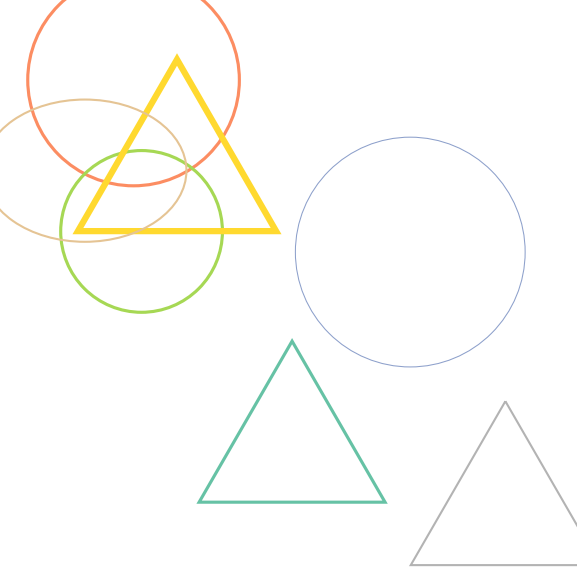[{"shape": "triangle", "thickness": 1.5, "radius": 0.93, "center": [0.506, 0.222]}, {"shape": "circle", "thickness": 1.5, "radius": 0.92, "center": [0.231, 0.861]}, {"shape": "circle", "thickness": 0.5, "radius": 0.99, "center": [0.71, 0.563]}, {"shape": "circle", "thickness": 1.5, "radius": 0.7, "center": [0.245, 0.598]}, {"shape": "triangle", "thickness": 3, "radius": 0.99, "center": [0.307, 0.698]}, {"shape": "oval", "thickness": 1, "radius": 0.88, "center": [0.147, 0.704]}, {"shape": "triangle", "thickness": 1, "radius": 0.95, "center": [0.875, 0.115]}]